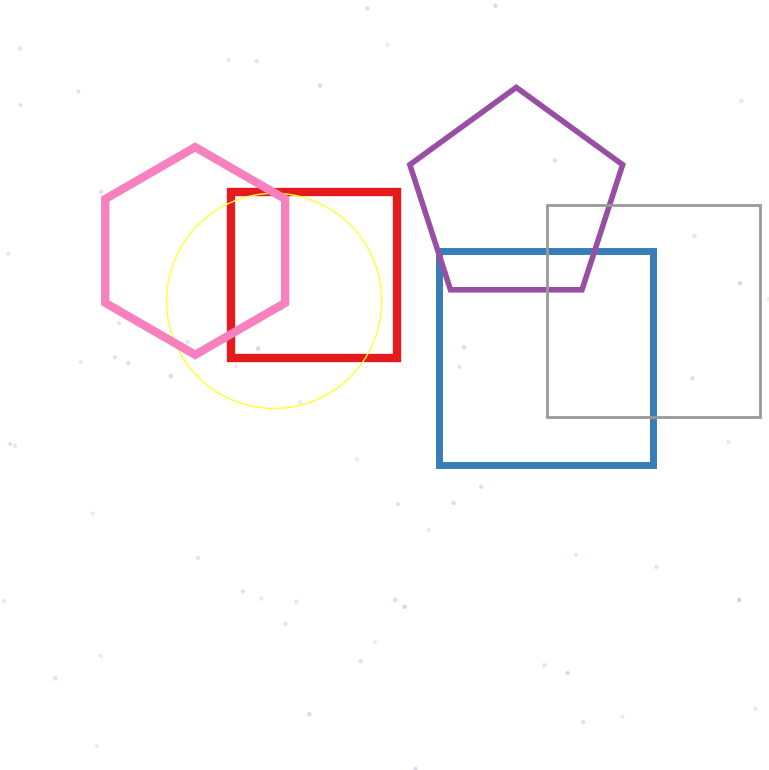[{"shape": "square", "thickness": 3, "radius": 0.54, "center": [0.408, 0.643]}, {"shape": "square", "thickness": 2.5, "radius": 0.7, "center": [0.709, 0.535]}, {"shape": "pentagon", "thickness": 2, "radius": 0.73, "center": [0.67, 0.741]}, {"shape": "circle", "thickness": 0.5, "radius": 0.7, "center": [0.356, 0.609]}, {"shape": "hexagon", "thickness": 3, "radius": 0.67, "center": [0.254, 0.674]}, {"shape": "square", "thickness": 1, "radius": 0.69, "center": [0.849, 0.596]}]